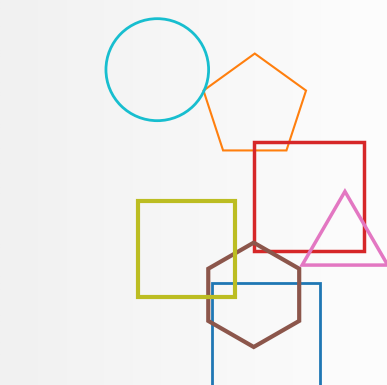[{"shape": "square", "thickness": 2, "radius": 0.7, "center": [0.687, 0.126]}, {"shape": "pentagon", "thickness": 1.5, "radius": 0.7, "center": [0.657, 0.722]}, {"shape": "square", "thickness": 2.5, "radius": 0.71, "center": [0.797, 0.489]}, {"shape": "hexagon", "thickness": 3, "radius": 0.68, "center": [0.655, 0.234]}, {"shape": "triangle", "thickness": 2.5, "radius": 0.64, "center": [0.89, 0.375]}, {"shape": "square", "thickness": 3, "radius": 0.62, "center": [0.482, 0.354]}, {"shape": "circle", "thickness": 2, "radius": 0.66, "center": [0.406, 0.819]}]